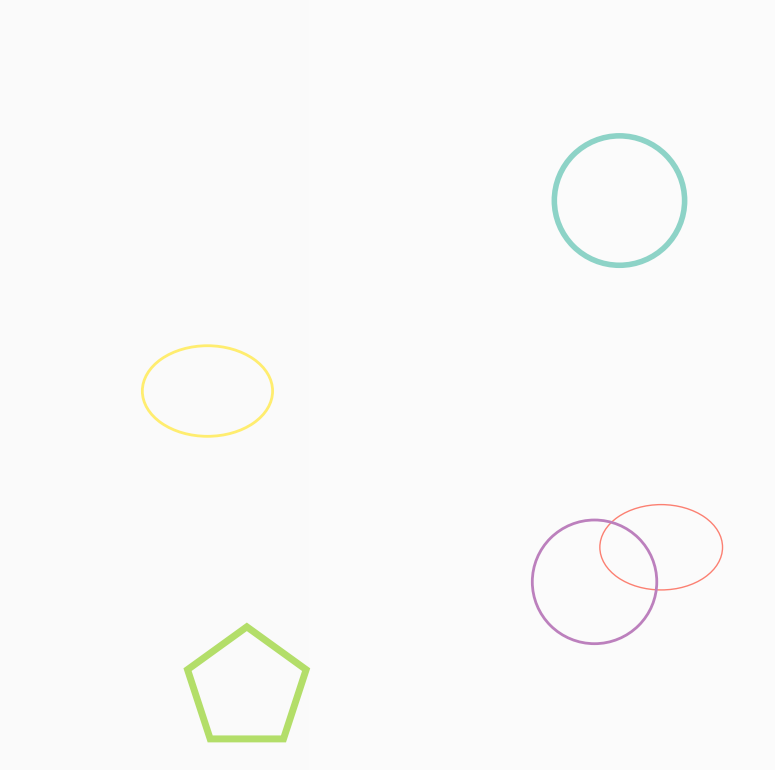[{"shape": "circle", "thickness": 2, "radius": 0.42, "center": [0.799, 0.74]}, {"shape": "oval", "thickness": 0.5, "radius": 0.4, "center": [0.853, 0.289]}, {"shape": "pentagon", "thickness": 2.5, "radius": 0.4, "center": [0.318, 0.105]}, {"shape": "circle", "thickness": 1, "radius": 0.4, "center": [0.767, 0.244]}, {"shape": "oval", "thickness": 1, "radius": 0.42, "center": [0.268, 0.492]}]